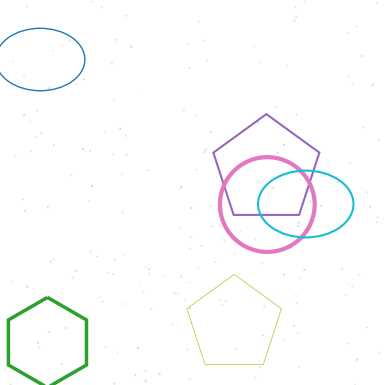[{"shape": "oval", "thickness": 1, "radius": 0.58, "center": [0.105, 0.845]}, {"shape": "hexagon", "thickness": 2.5, "radius": 0.59, "center": [0.123, 0.11]}, {"shape": "pentagon", "thickness": 1.5, "radius": 0.72, "center": [0.692, 0.559]}, {"shape": "circle", "thickness": 3, "radius": 0.62, "center": [0.694, 0.469]}, {"shape": "pentagon", "thickness": 0.5, "radius": 0.65, "center": [0.608, 0.158]}, {"shape": "oval", "thickness": 1.5, "radius": 0.62, "center": [0.794, 0.47]}]